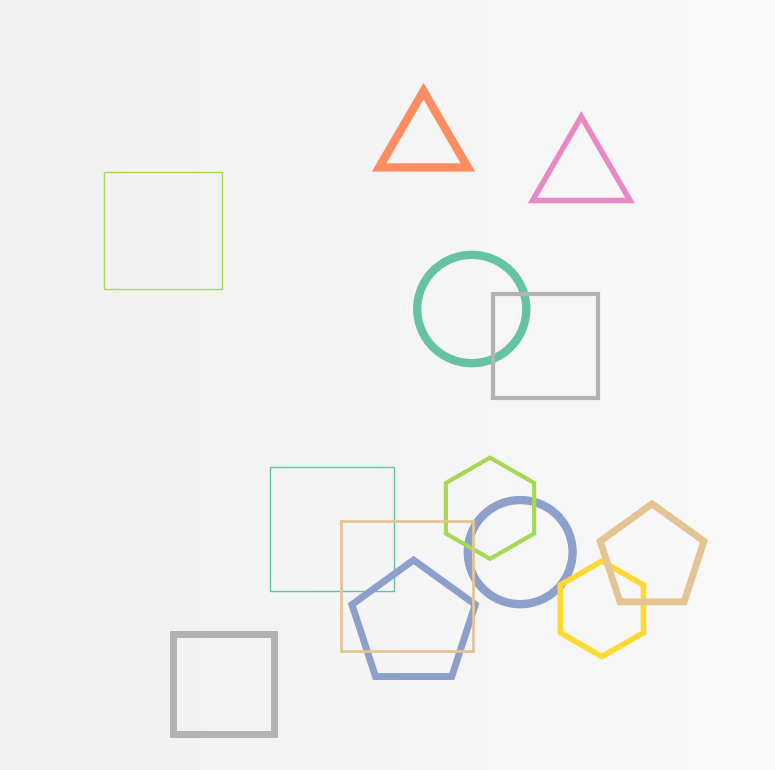[{"shape": "circle", "thickness": 3, "radius": 0.35, "center": [0.609, 0.599]}, {"shape": "square", "thickness": 0.5, "radius": 0.4, "center": [0.428, 0.313]}, {"shape": "triangle", "thickness": 3, "radius": 0.33, "center": [0.546, 0.816]}, {"shape": "pentagon", "thickness": 2.5, "radius": 0.42, "center": [0.534, 0.189]}, {"shape": "circle", "thickness": 3, "radius": 0.34, "center": [0.671, 0.283]}, {"shape": "triangle", "thickness": 2, "radius": 0.36, "center": [0.75, 0.776]}, {"shape": "hexagon", "thickness": 1.5, "radius": 0.33, "center": [0.632, 0.34]}, {"shape": "square", "thickness": 0.5, "radius": 0.38, "center": [0.21, 0.7]}, {"shape": "hexagon", "thickness": 2, "radius": 0.31, "center": [0.777, 0.209]}, {"shape": "square", "thickness": 1, "radius": 0.42, "center": [0.525, 0.239]}, {"shape": "pentagon", "thickness": 2.5, "radius": 0.35, "center": [0.841, 0.275]}, {"shape": "square", "thickness": 2.5, "radius": 0.33, "center": [0.289, 0.112]}, {"shape": "square", "thickness": 1.5, "radius": 0.34, "center": [0.704, 0.551]}]